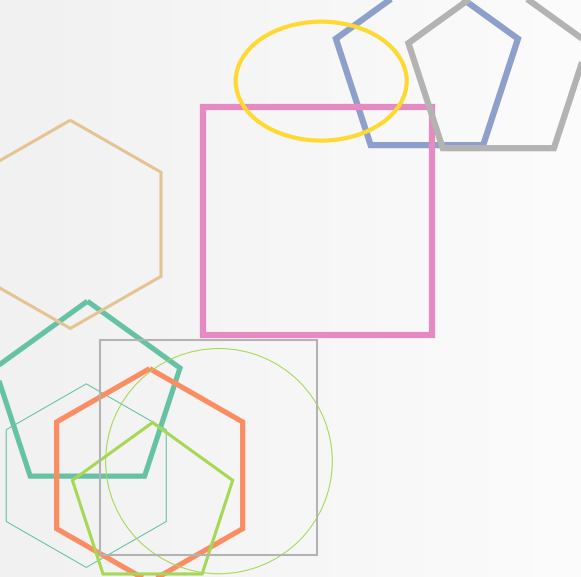[{"shape": "hexagon", "thickness": 0.5, "radius": 0.79, "center": [0.148, 0.176]}, {"shape": "pentagon", "thickness": 2.5, "radius": 0.84, "center": [0.15, 0.31]}, {"shape": "hexagon", "thickness": 2.5, "radius": 0.92, "center": [0.257, 0.176]}, {"shape": "pentagon", "thickness": 3, "radius": 0.82, "center": [0.735, 0.881]}, {"shape": "square", "thickness": 3, "radius": 0.98, "center": [0.547, 0.617]}, {"shape": "pentagon", "thickness": 1.5, "radius": 0.72, "center": [0.262, 0.123]}, {"shape": "circle", "thickness": 0.5, "radius": 0.98, "center": [0.377, 0.201]}, {"shape": "oval", "thickness": 2, "radius": 0.74, "center": [0.553, 0.859]}, {"shape": "hexagon", "thickness": 1.5, "radius": 0.9, "center": [0.121, 0.611]}, {"shape": "pentagon", "thickness": 3, "radius": 0.81, "center": [0.857, 0.874]}, {"shape": "square", "thickness": 1, "radius": 0.93, "center": [0.359, 0.225]}]